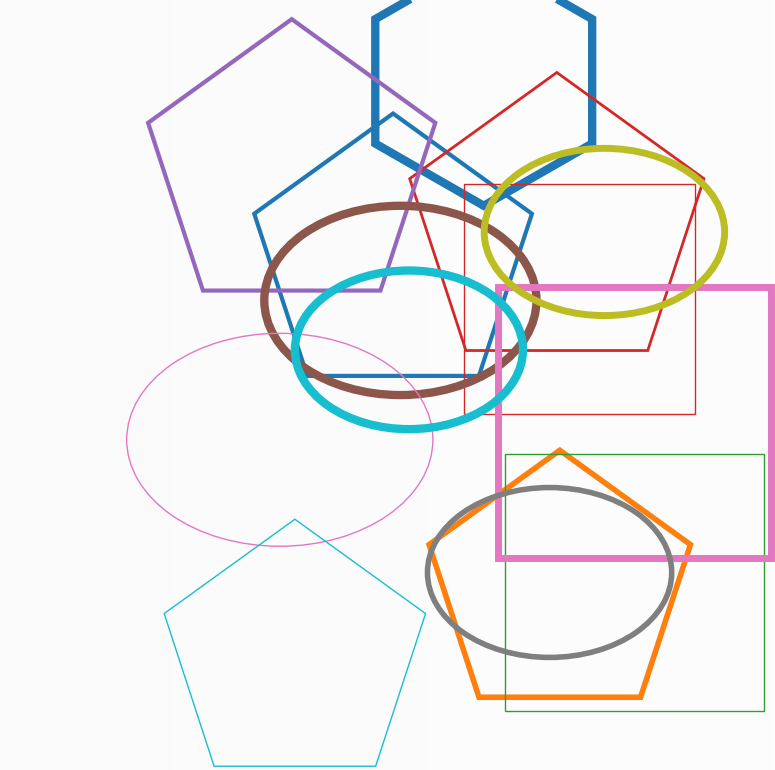[{"shape": "hexagon", "thickness": 3, "radius": 0.81, "center": [0.624, 0.894]}, {"shape": "pentagon", "thickness": 1.5, "radius": 0.94, "center": [0.507, 0.664]}, {"shape": "pentagon", "thickness": 2, "radius": 0.89, "center": [0.722, 0.238]}, {"shape": "square", "thickness": 0.5, "radius": 0.84, "center": [0.818, 0.243]}, {"shape": "square", "thickness": 0.5, "radius": 0.75, "center": [0.748, 0.612]}, {"shape": "pentagon", "thickness": 1, "radius": 1.0, "center": [0.718, 0.706]}, {"shape": "pentagon", "thickness": 1.5, "radius": 0.97, "center": [0.376, 0.78]}, {"shape": "oval", "thickness": 3, "radius": 0.88, "center": [0.517, 0.61]}, {"shape": "square", "thickness": 2.5, "radius": 0.88, "center": [0.819, 0.451]}, {"shape": "oval", "thickness": 0.5, "radius": 0.99, "center": [0.361, 0.429]}, {"shape": "oval", "thickness": 2, "radius": 0.79, "center": [0.709, 0.257]}, {"shape": "oval", "thickness": 2.5, "radius": 0.78, "center": [0.78, 0.699]}, {"shape": "oval", "thickness": 3, "radius": 0.74, "center": [0.528, 0.546]}, {"shape": "pentagon", "thickness": 0.5, "radius": 0.89, "center": [0.38, 0.148]}]